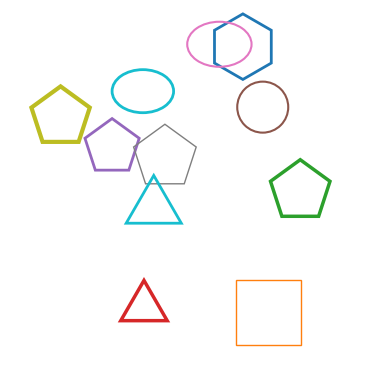[{"shape": "hexagon", "thickness": 2, "radius": 0.43, "center": [0.631, 0.879]}, {"shape": "square", "thickness": 1, "radius": 0.42, "center": [0.696, 0.189]}, {"shape": "pentagon", "thickness": 2.5, "radius": 0.41, "center": [0.78, 0.504]}, {"shape": "triangle", "thickness": 2.5, "radius": 0.35, "center": [0.374, 0.202]}, {"shape": "pentagon", "thickness": 2, "radius": 0.37, "center": [0.291, 0.618]}, {"shape": "circle", "thickness": 1.5, "radius": 0.33, "center": [0.682, 0.722]}, {"shape": "oval", "thickness": 1.5, "radius": 0.42, "center": [0.57, 0.885]}, {"shape": "pentagon", "thickness": 1, "radius": 0.43, "center": [0.428, 0.592]}, {"shape": "pentagon", "thickness": 3, "radius": 0.4, "center": [0.157, 0.696]}, {"shape": "triangle", "thickness": 2, "radius": 0.41, "center": [0.399, 0.462]}, {"shape": "oval", "thickness": 2, "radius": 0.4, "center": [0.371, 0.763]}]